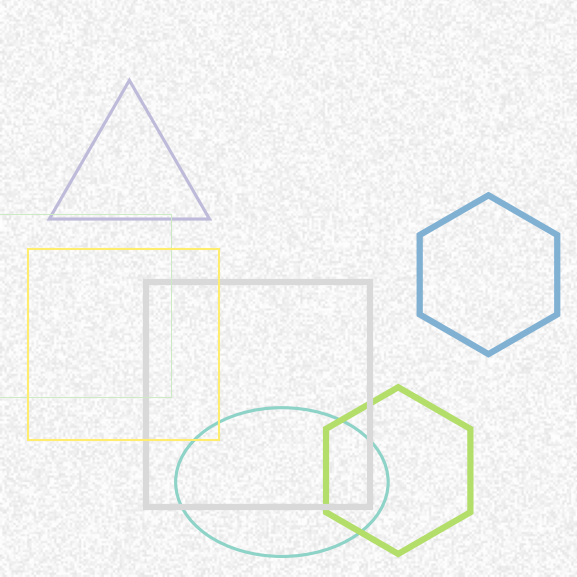[{"shape": "oval", "thickness": 1.5, "radius": 0.92, "center": [0.488, 0.164]}, {"shape": "triangle", "thickness": 1.5, "radius": 0.8, "center": [0.224, 0.7]}, {"shape": "hexagon", "thickness": 3, "radius": 0.69, "center": [0.846, 0.523]}, {"shape": "hexagon", "thickness": 3, "radius": 0.72, "center": [0.69, 0.184]}, {"shape": "square", "thickness": 3, "radius": 0.97, "center": [0.447, 0.316]}, {"shape": "square", "thickness": 0.5, "radius": 0.79, "center": [0.138, 0.47]}, {"shape": "square", "thickness": 1, "radius": 0.83, "center": [0.214, 0.402]}]